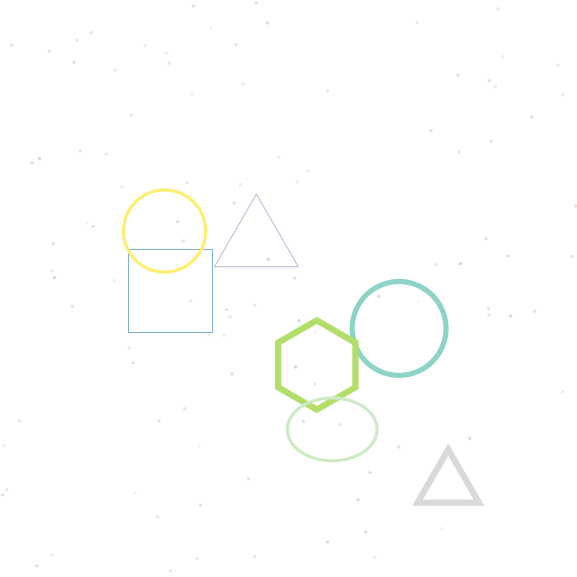[{"shape": "circle", "thickness": 2.5, "radius": 0.41, "center": [0.691, 0.43]}, {"shape": "triangle", "thickness": 0.5, "radius": 0.42, "center": [0.444, 0.579]}, {"shape": "square", "thickness": 0.5, "radius": 0.36, "center": [0.294, 0.496]}, {"shape": "hexagon", "thickness": 3, "radius": 0.39, "center": [0.548, 0.367]}, {"shape": "triangle", "thickness": 3, "radius": 0.31, "center": [0.776, 0.159]}, {"shape": "oval", "thickness": 1.5, "radius": 0.39, "center": [0.575, 0.256]}, {"shape": "circle", "thickness": 1.5, "radius": 0.36, "center": [0.285, 0.599]}]